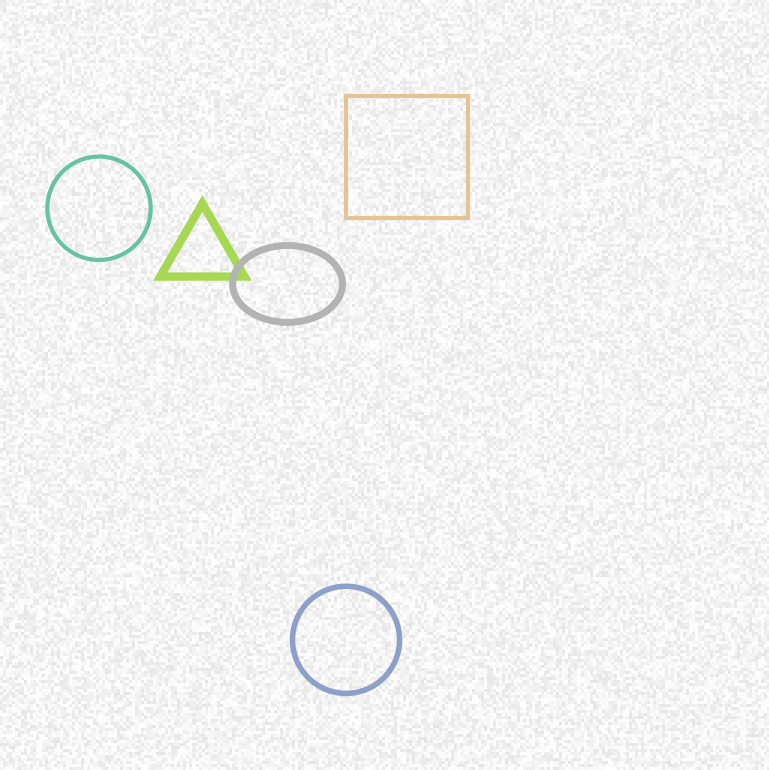[{"shape": "circle", "thickness": 1.5, "radius": 0.34, "center": [0.129, 0.73]}, {"shape": "circle", "thickness": 2, "radius": 0.35, "center": [0.449, 0.169]}, {"shape": "triangle", "thickness": 3, "radius": 0.32, "center": [0.263, 0.672]}, {"shape": "square", "thickness": 1.5, "radius": 0.39, "center": [0.529, 0.796]}, {"shape": "oval", "thickness": 2.5, "radius": 0.36, "center": [0.373, 0.631]}]